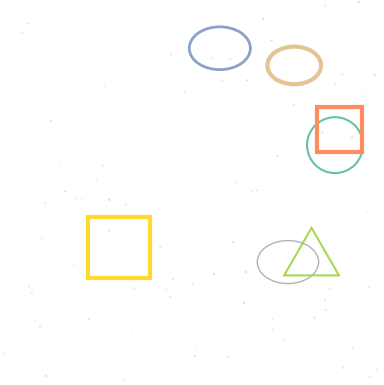[{"shape": "circle", "thickness": 1.5, "radius": 0.36, "center": [0.87, 0.623]}, {"shape": "square", "thickness": 3, "radius": 0.29, "center": [0.881, 0.664]}, {"shape": "oval", "thickness": 2, "radius": 0.4, "center": [0.571, 0.875]}, {"shape": "triangle", "thickness": 1.5, "radius": 0.41, "center": [0.809, 0.326]}, {"shape": "square", "thickness": 3, "radius": 0.4, "center": [0.309, 0.358]}, {"shape": "oval", "thickness": 3, "radius": 0.35, "center": [0.764, 0.83]}, {"shape": "oval", "thickness": 1, "radius": 0.4, "center": [0.748, 0.319]}]